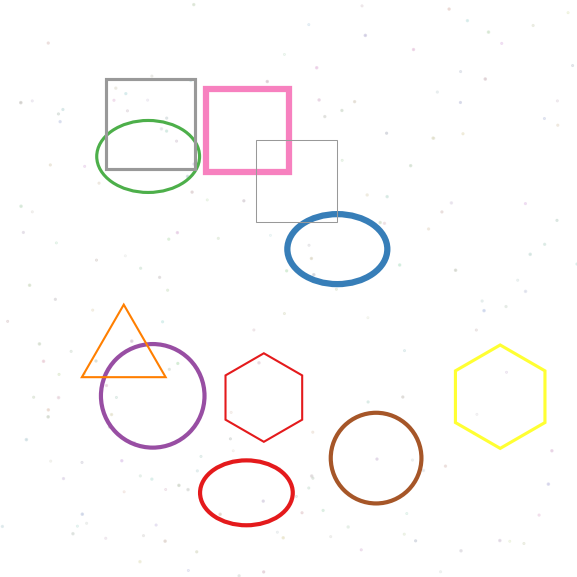[{"shape": "oval", "thickness": 2, "radius": 0.4, "center": [0.427, 0.146]}, {"shape": "hexagon", "thickness": 1, "radius": 0.38, "center": [0.457, 0.311]}, {"shape": "oval", "thickness": 3, "radius": 0.43, "center": [0.584, 0.568]}, {"shape": "oval", "thickness": 1.5, "radius": 0.45, "center": [0.257, 0.728]}, {"shape": "circle", "thickness": 2, "radius": 0.45, "center": [0.264, 0.314]}, {"shape": "triangle", "thickness": 1, "radius": 0.42, "center": [0.214, 0.388]}, {"shape": "hexagon", "thickness": 1.5, "radius": 0.45, "center": [0.866, 0.312]}, {"shape": "circle", "thickness": 2, "radius": 0.39, "center": [0.651, 0.206]}, {"shape": "square", "thickness": 3, "radius": 0.36, "center": [0.428, 0.773]}, {"shape": "square", "thickness": 0.5, "radius": 0.35, "center": [0.513, 0.686]}, {"shape": "square", "thickness": 1.5, "radius": 0.39, "center": [0.261, 0.785]}]